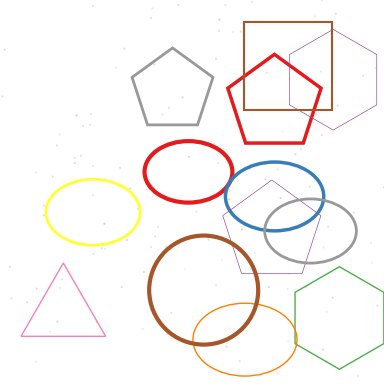[{"shape": "pentagon", "thickness": 2.5, "radius": 0.64, "center": [0.713, 0.731]}, {"shape": "oval", "thickness": 3, "radius": 0.57, "center": [0.49, 0.554]}, {"shape": "oval", "thickness": 2.5, "radius": 0.64, "center": [0.713, 0.49]}, {"shape": "hexagon", "thickness": 1, "radius": 0.67, "center": [0.882, 0.174]}, {"shape": "pentagon", "thickness": 0.5, "radius": 0.67, "center": [0.706, 0.398]}, {"shape": "hexagon", "thickness": 0.5, "radius": 0.65, "center": [0.865, 0.793]}, {"shape": "oval", "thickness": 1, "radius": 0.68, "center": [0.636, 0.118]}, {"shape": "oval", "thickness": 2, "radius": 0.61, "center": [0.242, 0.449]}, {"shape": "circle", "thickness": 3, "radius": 0.71, "center": [0.529, 0.247]}, {"shape": "square", "thickness": 1.5, "radius": 0.57, "center": [0.748, 0.829]}, {"shape": "triangle", "thickness": 1, "radius": 0.63, "center": [0.164, 0.19]}, {"shape": "oval", "thickness": 2, "radius": 0.6, "center": [0.807, 0.4]}, {"shape": "pentagon", "thickness": 2, "radius": 0.55, "center": [0.448, 0.765]}]